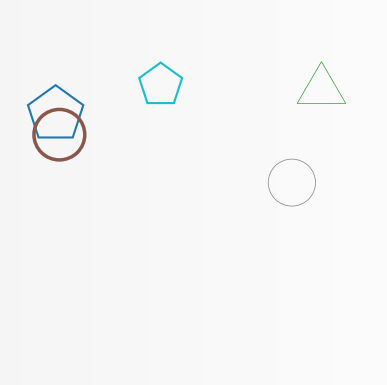[{"shape": "pentagon", "thickness": 1.5, "radius": 0.38, "center": [0.144, 0.704]}, {"shape": "triangle", "thickness": 0.5, "radius": 0.36, "center": [0.83, 0.767]}, {"shape": "circle", "thickness": 2.5, "radius": 0.33, "center": [0.153, 0.65]}, {"shape": "circle", "thickness": 0.5, "radius": 0.31, "center": [0.753, 0.526]}, {"shape": "pentagon", "thickness": 1.5, "radius": 0.29, "center": [0.415, 0.779]}]